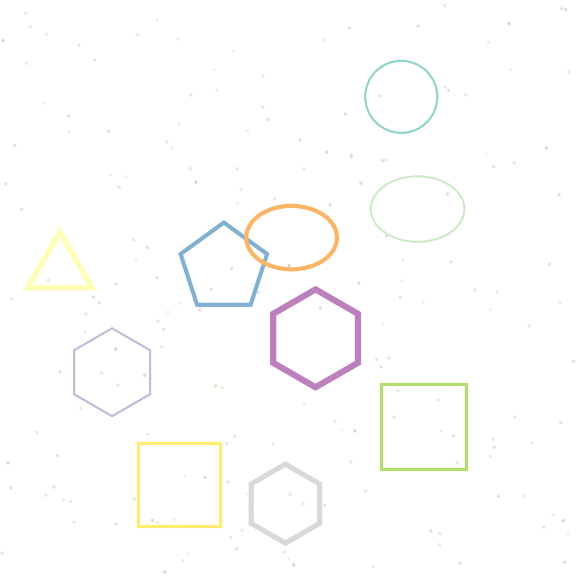[{"shape": "circle", "thickness": 1, "radius": 0.31, "center": [0.695, 0.831]}, {"shape": "triangle", "thickness": 2.5, "radius": 0.32, "center": [0.104, 0.533]}, {"shape": "hexagon", "thickness": 1, "radius": 0.38, "center": [0.194, 0.355]}, {"shape": "pentagon", "thickness": 2, "radius": 0.39, "center": [0.388, 0.535]}, {"shape": "oval", "thickness": 2, "radius": 0.39, "center": [0.505, 0.588]}, {"shape": "square", "thickness": 1.5, "radius": 0.37, "center": [0.733, 0.26]}, {"shape": "hexagon", "thickness": 2.5, "radius": 0.34, "center": [0.494, 0.127]}, {"shape": "hexagon", "thickness": 3, "radius": 0.42, "center": [0.546, 0.413]}, {"shape": "oval", "thickness": 1, "radius": 0.41, "center": [0.723, 0.637]}, {"shape": "square", "thickness": 1.5, "radius": 0.36, "center": [0.31, 0.161]}]